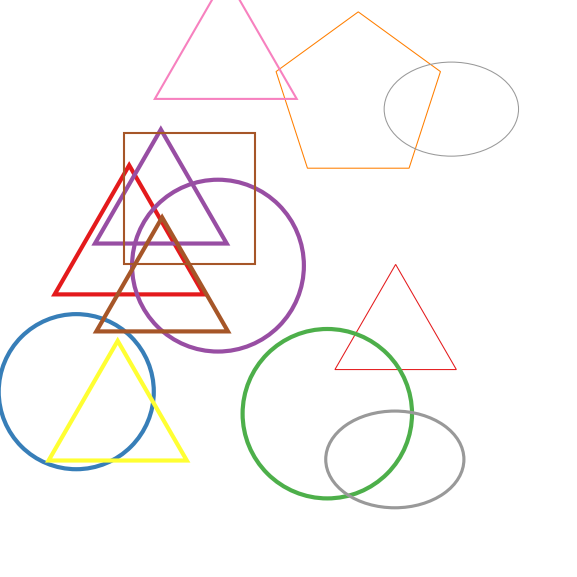[{"shape": "triangle", "thickness": 2, "radius": 0.75, "center": [0.224, 0.564]}, {"shape": "triangle", "thickness": 0.5, "radius": 0.61, "center": [0.685, 0.42]}, {"shape": "circle", "thickness": 2, "radius": 0.67, "center": [0.132, 0.321]}, {"shape": "circle", "thickness": 2, "radius": 0.73, "center": [0.567, 0.283]}, {"shape": "circle", "thickness": 2, "radius": 0.74, "center": [0.377, 0.539]}, {"shape": "triangle", "thickness": 2, "radius": 0.66, "center": [0.279, 0.643]}, {"shape": "pentagon", "thickness": 0.5, "radius": 0.75, "center": [0.62, 0.829]}, {"shape": "triangle", "thickness": 2, "radius": 0.69, "center": [0.204, 0.271]}, {"shape": "square", "thickness": 1, "radius": 0.57, "center": [0.328, 0.655]}, {"shape": "triangle", "thickness": 2, "radius": 0.66, "center": [0.281, 0.491]}, {"shape": "triangle", "thickness": 1, "radius": 0.71, "center": [0.391, 0.899]}, {"shape": "oval", "thickness": 1.5, "radius": 0.6, "center": [0.684, 0.204]}, {"shape": "oval", "thickness": 0.5, "radius": 0.58, "center": [0.782, 0.81]}]